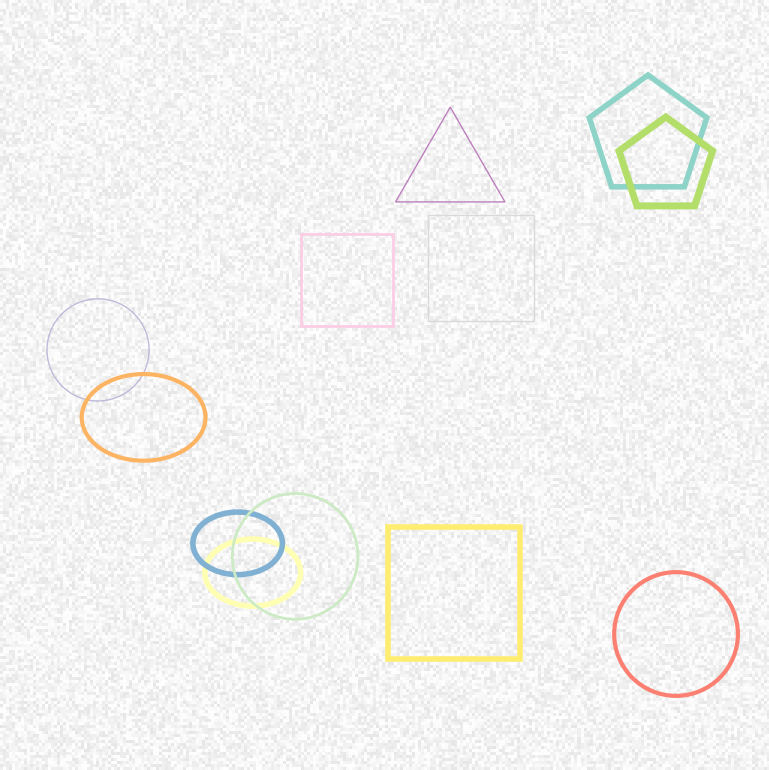[{"shape": "pentagon", "thickness": 2, "radius": 0.4, "center": [0.842, 0.822]}, {"shape": "oval", "thickness": 2, "radius": 0.31, "center": [0.328, 0.256]}, {"shape": "circle", "thickness": 0.5, "radius": 0.33, "center": [0.127, 0.546]}, {"shape": "circle", "thickness": 1.5, "radius": 0.4, "center": [0.878, 0.177]}, {"shape": "oval", "thickness": 2, "radius": 0.29, "center": [0.309, 0.294]}, {"shape": "oval", "thickness": 1.5, "radius": 0.4, "center": [0.187, 0.458]}, {"shape": "pentagon", "thickness": 2.5, "radius": 0.32, "center": [0.865, 0.784]}, {"shape": "square", "thickness": 1, "radius": 0.3, "center": [0.451, 0.636]}, {"shape": "square", "thickness": 0.5, "radius": 0.34, "center": [0.625, 0.652]}, {"shape": "triangle", "thickness": 0.5, "radius": 0.41, "center": [0.585, 0.779]}, {"shape": "circle", "thickness": 1, "radius": 0.41, "center": [0.383, 0.277]}, {"shape": "square", "thickness": 2, "radius": 0.43, "center": [0.59, 0.23]}]